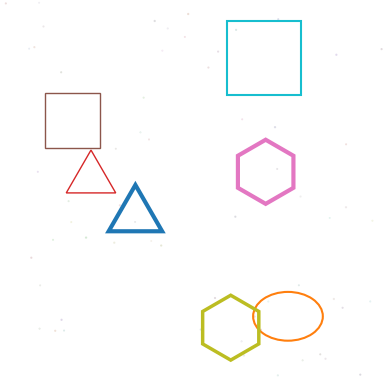[{"shape": "triangle", "thickness": 3, "radius": 0.4, "center": [0.352, 0.439]}, {"shape": "oval", "thickness": 1.5, "radius": 0.45, "center": [0.748, 0.178]}, {"shape": "triangle", "thickness": 1, "radius": 0.37, "center": [0.236, 0.536]}, {"shape": "square", "thickness": 1, "radius": 0.36, "center": [0.189, 0.688]}, {"shape": "hexagon", "thickness": 3, "radius": 0.42, "center": [0.69, 0.554]}, {"shape": "hexagon", "thickness": 2.5, "radius": 0.42, "center": [0.599, 0.149]}, {"shape": "square", "thickness": 1.5, "radius": 0.48, "center": [0.686, 0.85]}]